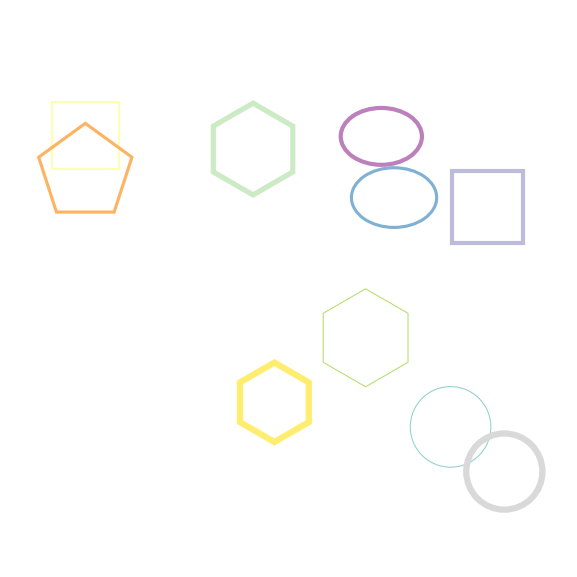[{"shape": "circle", "thickness": 0.5, "radius": 0.35, "center": [0.78, 0.26]}, {"shape": "square", "thickness": 1, "radius": 0.29, "center": [0.148, 0.764]}, {"shape": "square", "thickness": 2, "radius": 0.31, "center": [0.844, 0.64]}, {"shape": "oval", "thickness": 1.5, "radius": 0.37, "center": [0.682, 0.657]}, {"shape": "pentagon", "thickness": 1.5, "radius": 0.42, "center": [0.148, 0.701]}, {"shape": "hexagon", "thickness": 0.5, "radius": 0.42, "center": [0.633, 0.414]}, {"shape": "circle", "thickness": 3, "radius": 0.33, "center": [0.873, 0.183]}, {"shape": "oval", "thickness": 2, "radius": 0.35, "center": [0.66, 0.763]}, {"shape": "hexagon", "thickness": 2.5, "radius": 0.4, "center": [0.438, 0.741]}, {"shape": "hexagon", "thickness": 3, "radius": 0.34, "center": [0.475, 0.303]}]